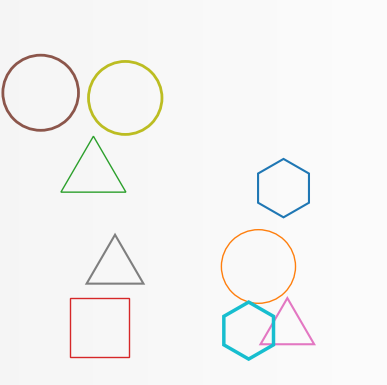[{"shape": "hexagon", "thickness": 1.5, "radius": 0.38, "center": [0.732, 0.511]}, {"shape": "circle", "thickness": 1, "radius": 0.48, "center": [0.667, 0.308]}, {"shape": "triangle", "thickness": 1, "radius": 0.48, "center": [0.241, 0.549]}, {"shape": "square", "thickness": 1, "radius": 0.38, "center": [0.256, 0.149]}, {"shape": "circle", "thickness": 2, "radius": 0.49, "center": [0.105, 0.759]}, {"shape": "triangle", "thickness": 1.5, "radius": 0.4, "center": [0.742, 0.146]}, {"shape": "triangle", "thickness": 1.5, "radius": 0.42, "center": [0.297, 0.306]}, {"shape": "circle", "thickness": 2, "radius": 0.47, "center": [0.323, 0.746]}, {"shape": "hexagon", "thickness": 2.5, "radius": 0.37, "center": [0.642, 0.141]}]